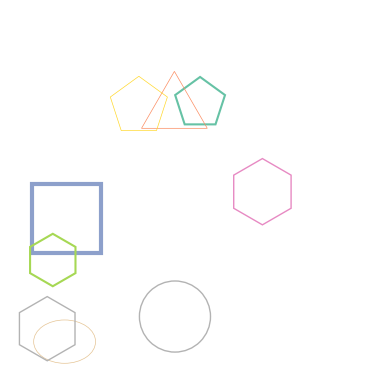[{"shape": "pentagon", "thickness": 1.5, "radius": 0.34, "center": [0.52, 0.732]}, {"shape": "triangle", "thickness": 0.5, "radius": 0.49, "center": [0.453, 0.716]}, {"shape": "square", "thickness": 3, "radius": 0.45, "center": [0.173, 0.432]}, {"shape": "hexagon", "thickness": 1, "radius": 0.43, "center": [0.682, 0.502]}, {"shape": "hexagon", "thickness": 1.5, "radius": 0.34, "center": [0.137, 0.325]}, {"shape": "pentagon", "thickness": 0.5, "radius": 0.39, "center": [0.361, 0.724]}, {"shape": "oval", "thickness": 0.5, "radius": 0.4, "center": [0.168, 0.113]}, {"shape": "circle", "thickness": 1, "radius": 0.46, "center": [0.454, 0.178]}, {"shape": "hexagon", "thickness": 1, "radius": 0.42, "center": [0.123, 0.146]}]